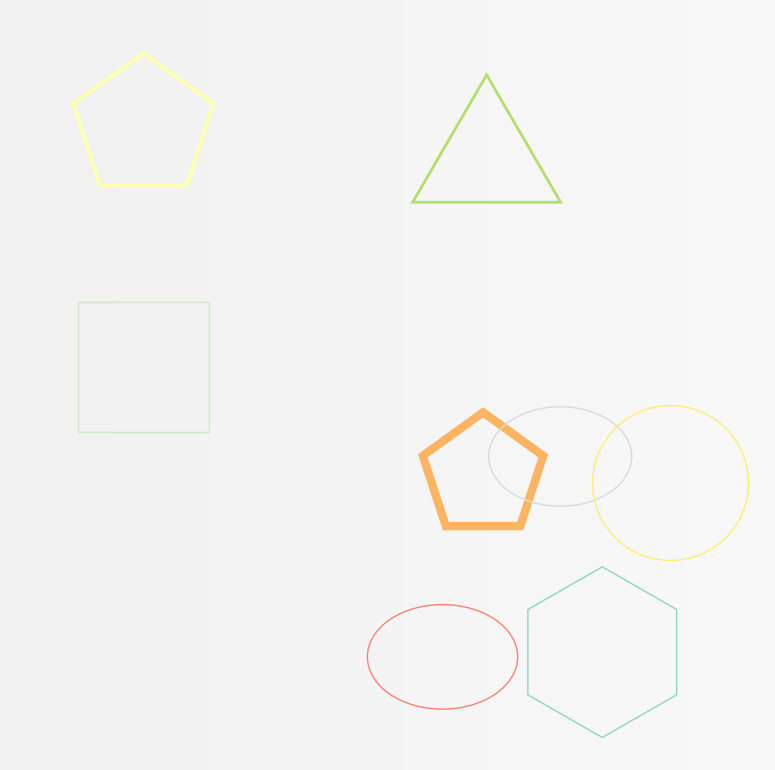[{"shape": "hexagon", "thickness": 0.5, "radius": 0.55, "center": [0.777, 0.153]}, {"shape": "pentagon", "thickness": 1.5, "radius": 0.48, "center": [0.185, 0.836]}, {"shape": "oval", "thickness": 0.5, "radius": 0.48, "center": [0.571, 0.147]}, {"shape": "pentagon", "thickness": 3, "radius": 0.41, "center": [0.623, 0.383]}, {"shape": "triangle", "thickness": 1, "radius": 0.55, "center": [0.628, 0.793]}, {"shape": "oval", "thickness": 0.5, "radius": 0.46, "center": [0.723, 0.407]}, {"shape": "square", "thickness": 0.5, "radius": 0.42, "center": [0.185, 0.523]}, {"shape": "circle", "thickness": 0.5, "radius": 0.5, "center": [0.865, 0.373]}]